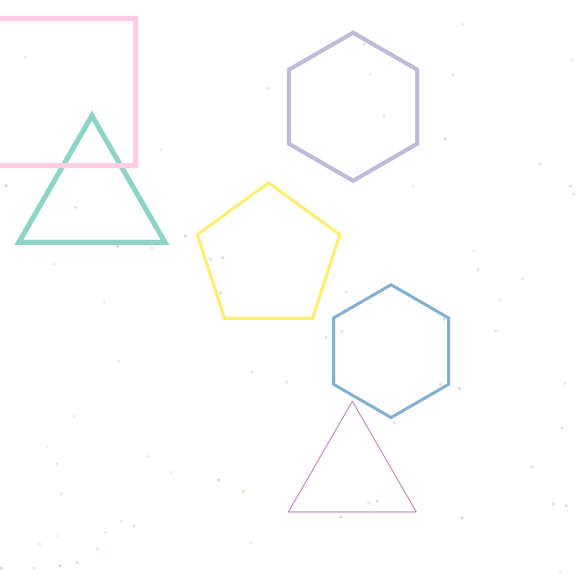[{"shape": "triangle", "thickness": 2.5, "radius": 0.73, "center": [0.159, 0.653]}, {"shape": "hexagon", "thickness": 2, "radius": 0.64, "center": [0.611, 0.814]}, {"shape": "hexagon", "thickness": 1.5, "radius": 0.57, "center": [0.677, 0.391]}, {"shape": "square", "thickness": 2.5, "radius": 0.64, "center": [0.107, 0.841]}, {"shape": "triangle", "thickness": 0.5, "radius": 0.64, "center": [0.61, 0.177]}, {"shape": "pentagon", "thickness": 1.5, "radius": 0.65, "center": [0.465, 0.553]}]